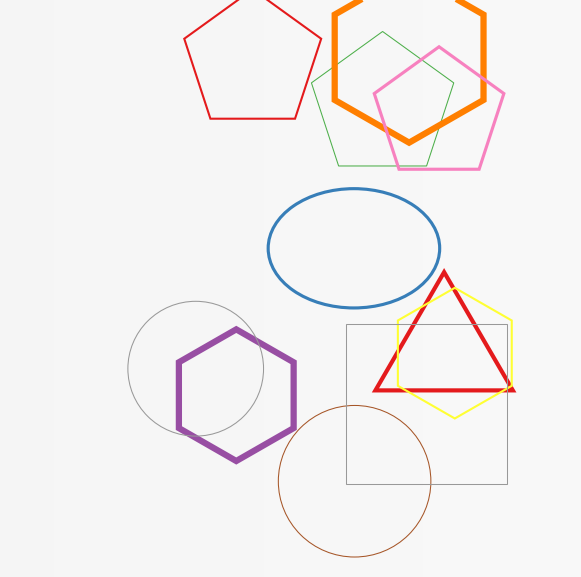[{"shape": "pentagon", "thickness": 1, "radius": 0.62, "center": [0.435, 0.894]}, {"shape": "triangle", "thickness": 2, "radius": 0.68, "center": [0.764, 0.391]}, {"shape": "oval", "thickness": 1.5, "radius": 0.74, "center": [0.609, 0.569]}, {"shape": "pentagon", "thickness": 0.5, "radius": 0.64, "center": [0.658, 0.816]}, {"shape": "hexagon", "thickness": 3, "radius": 0.57, "center": [0.406, 0.315]}, {"shape": "hexagon", "thickness": 3, "radius": 0.74, "center": [0.704, 0.9]}, {"shape": "hexagon", "thickness": 1, "radius": 0.57, "center": [0.782, 0.388]}, {"shape": "circle", "thickness": 0.5, "radius": 0.66, "center": [0.61, 0.166]}, {"shape": "pentagon", "thickness": 1.5, "radius": 0.59, "center": [0.755, 0.801]}, {"shape": "square", "thickness": 0.5, "radius": 0.69, "center": [0.734, 0.3]}, {"shape": "circle", "thickness": 0.5, "radius": 0.58, "center": [0.337, 0.361]}]